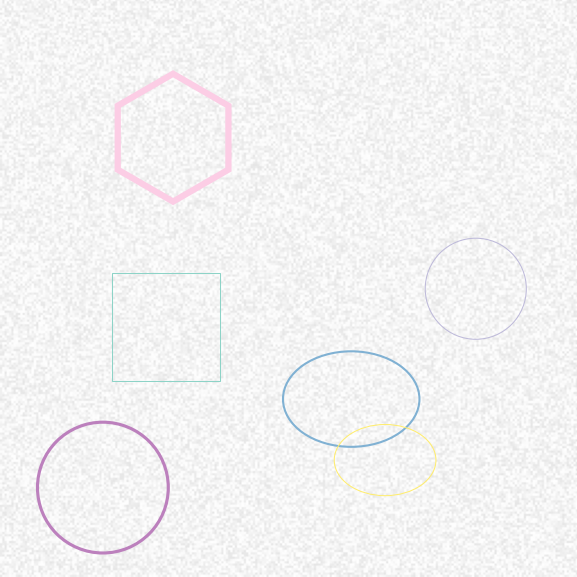[{"shape": "square", "thickness": 0.5, "radius": 0.47, "center": [0.287, 0.432]}, {"shape": "circle", "thickness": 0.5, "radius": 0.44, "center": [0.824, 0.499]}, {"shape": "oval", "thickness": 1, "radius": 0.59, "center": [0.608, 0.308]}, {"shape": "hexagon", "thickness": 3, "radius": 0.55, "center": [0.3, 0.761]}, {"shape": "circle", "thickness": 1.5, "radius": 0.57, "center": [0.178, 0.155]}, {"shape": "oval", "thickness": 0.5, "radius": 0.44, "center": [0.667, 0.202]}]